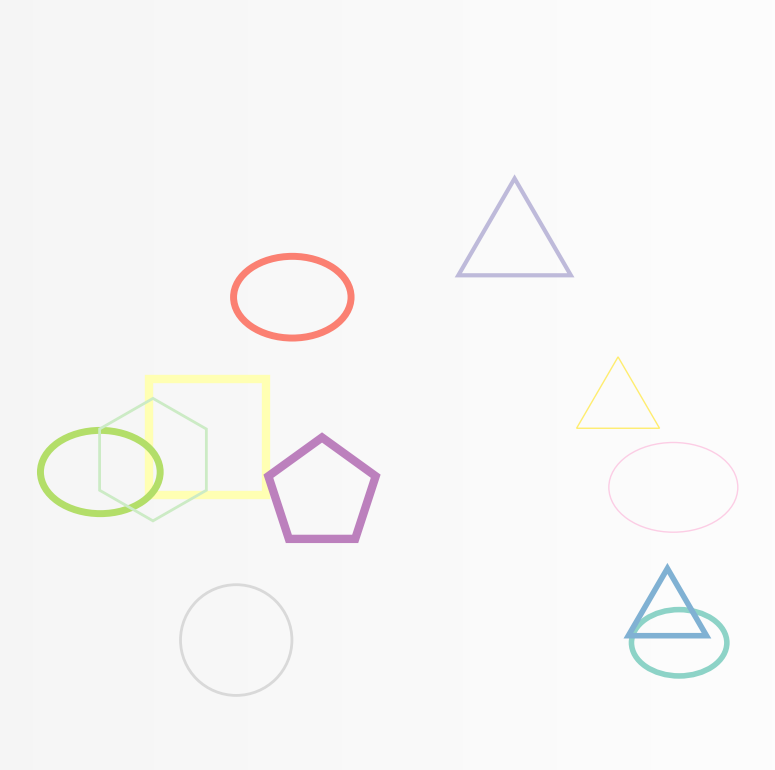[{"shape": "oval", "thickness": 2, "radius": 0.31, "center": [0.876, 0.165]}, {"shape": "square", "thickness": 3, "radius": 0.38, "center": [0.267, 0.433]}, {"shape": "triangle", "thickness": 1.5, "radius": 0.42, "center": [0.664, 0.684]}, {"shape": "oval", "thickness": 2.5, "radius": 0.38, "center": [0.377, 0.614]}, {"shape": "triangle", "thickness": 2, "radius": 0.29, "center": [0.861, 0.204]}, {"shape": "oval", "thickness": 2.5, "radius": 0.39, "center": [0.129, 0.387]}, {"shape": "oval", "thickness": 0.5, "radius": 0.42, "center": [0.869, 0.367]}, {"shape": "circle", "thickness": 1, "radius": 0.36, "center": [0.305, 0.169]}, {"shape": "pentagon", "thickness": 3, "radius": 0.36, "center": [0.416, 0.359]}, {"shape": "hexagon", "thickness": 1, "radius": 0.4, "center": [0.197, 0.403]}, {"shape": "triangle", "thickness": 0.5, "radius": 0.31, "center": [0.797, 0.475]}]